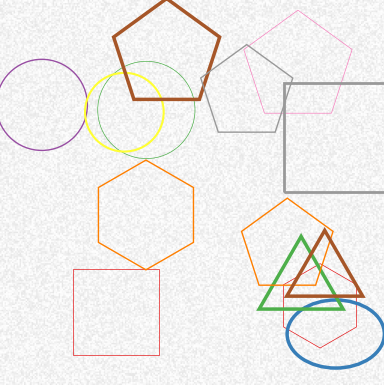[{"shape": "square", "thickness": 0.5, "radius": 0.56, "center": [0.302, 0.19]}, {"shape": "hexagon", "thickness": 0.5, "radius": 0.55, "center": [0.831, 0.206]}, {"shape": "oval", "thickness": 2.5, "radius": 0.63, "center": [0.872, 0.132]}, {"shape": "circle", "thickness": 0.5, "radius": 0.63, "center": [0.38, 0.714]}, {"shape": "triangle", "thickness": 2.5, "radius": 0.63, "center": [0.782, 0.26]}, {"shape": "circle", "thickness": 1, "radius": 0.59, "center": [0.109, 0.728]}, {"shape": "pentagon", "thickness": 1, "radius": 0.62, "center": [0.746, 0.36]}, {"shape": "hexagon", "thickness": 1, "radius": 0.71, "center": [0.379, 0.442]}, {"shape": "circle", "thickness": 1.5, "radius": 0.51, "center": [0.323, 0.709]}, {"shape": "pentagon", "thickness": 2.5, "radius": 0.72, "center": [0.433, 0.859]}, {"shape": "triangle", "thickness": 2.5, "radius": 0.57, "center": [0.843, 0.288]}, {"shape": "pentagon", "thickness": 0.5, "radius": 0.74, "center": [0.774, 0.826]}, {"shape": "square", "thickness": 2, "radius": 0.71, "center": [0.878, 0.643]}, {"shape": "pentagon", "thickness": 1, "radius": 0.63, "center": [0.641, 0.758]}]